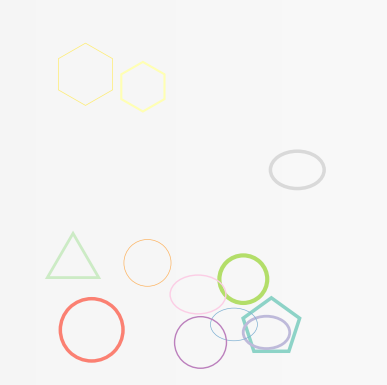[{"shape": "pentagon", "thickness": 2.5, "radius": 0.38, "center": [0.7, 0.15]}, {"shape": "hexagon", "thickness": 1.5, "radius": 0.32, "center": [0.369, 0.775]}, {"shape": "oval", "thickness": 2, "radius": 0.3, "center": [0.688, 0.137]}, {"shape": "circle", "thickness": 2.5, "radius": 0.4, "center": [0.237, 0.143]}, {"shape": "oval", "thickness": 0.5, "radius": 0.3, "center": [0.604, 0.157]}, {"shape": "circle", "thickness": 0.5, "radius": 0.3, "center": [0.381, 0.317]}, {"shape": "circle", "thickness": 3, "radius": 0.31, "center": [0.628, 0.275]}, {"shape": "oval", "thickness": 1, "radius": 0.36, "center": [0.511, 0.235]}, {"shape": "oval", "thickness": 2.5, "radius": 0.35, "center": [0.767, 0.559]}, {"shape": "circle", "thickness": 1, "radius": 0.33, "center": [0.517, 0.11]}, {"shape": "triangle", "thickness": 2, "radius": 0.38, "center": [0.188, 0.317]}, {"shape": "hexagon", "thickness": 0.5, "radius": 0.4, "center": [0.221, 0.807]}]